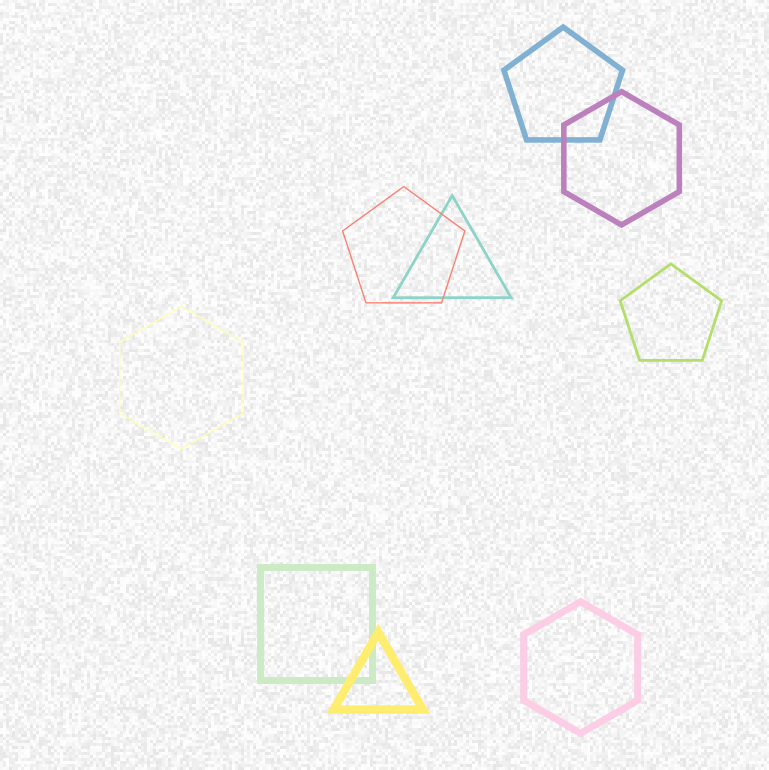[{"shape": "triangle", "thickness": 1, "radius": 0.44, "center": [0.587, 0.658]}, {"shape": "hexagon", "thickness": 0.5, "radius": 0.46, "center": [0.236, 0.509]}, {"shape": "pentagon", "thickness": 0.5, "radius": 0.42, "center": [0.524, 0.674]}, {"shape": "pentagon", "thickness": 2, "radius": 0.41, "center": [0.731, 0.884]}, {"shape": "pentagon", "thickness": 1, "radius": 0.35, "center": [0.871, 0.588]}, {"shape": "hexagon", "thickness": 2.5, "radius": 0.43, "center": [0.754, 0.133]}, {"shape": "hexagon", "thickness": 2, "radius": 0.43, "center": [0.807, 0.794]}, {"shape": "square", "thickness": 2.5, "radius": 0.37, "center": [0.41, 0.19]}, {"shape": "triangle", "thickness": 3, "radius": 0.33, "center": [0.491, 0.112]}]